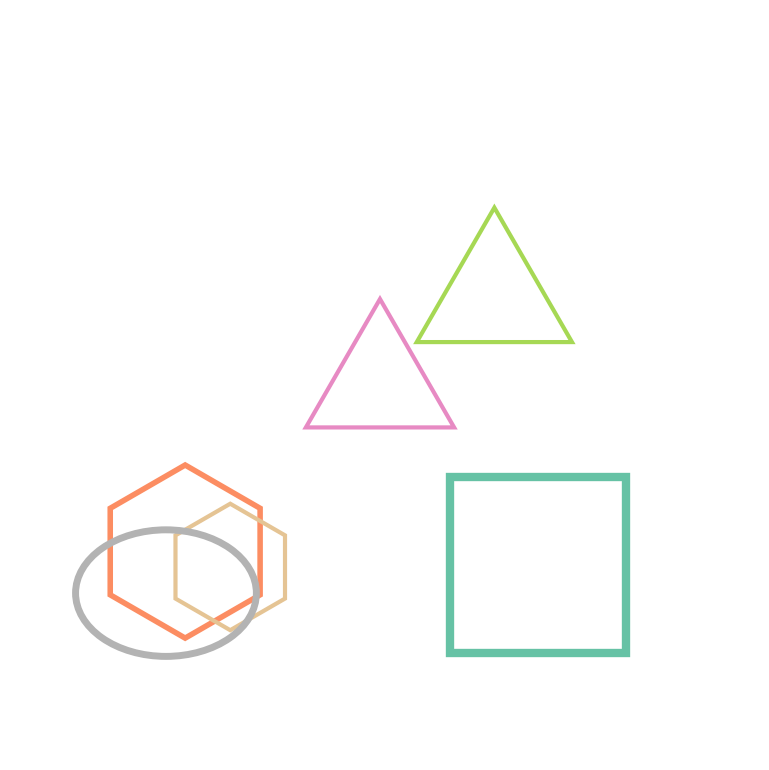[{"shape": "square", "thickness": 3, "radius": 0.57, "center": [0.699, 0.266]}, {"shape": "hexagon", "thickness": 2, "radius": 0.56, "center": [0.24, 0.284]}, {"shape": "triangle", "thickness": 1.5, "radius": 0.56, "center": [0.494, 0.5]}, {"shape": "triangle", "thickness": 1.5, "radius": 0.58, "center": [0.642, 0.614]}, {"shape": "hexagon", "thickness": 1.5, "radius": 0.41, "center": [0.299, 0.264]}, {"shape": "oval", "thickness": 2.5, "radius": 0.59, "center": [0.216, 0.23]}]